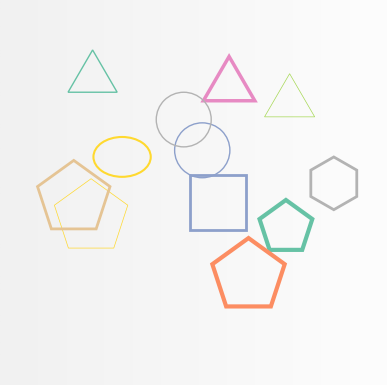[{"shape": "triangle", "thickness": 1, "radius": 0.37, "center": [0.239, 0.797]}, {"shape": "pentagon", "thickness": 3, "radius": 0.36, "center": [0.738, 0.409]}, {"shape": "pentagon", "thickness": 3, "radius": 0.49, "center": [0.641, 0.283]}, {"shape": "circle", "thickness": 1, "radius": 0.36, "center": [0.522, 0.61]}, {"shape": "square", "thickness": 2, "radius": 0.36, "center": [0.562, 0.474]}, {"shape": "triangle", "thickness": 2.5, "radius": 0.38, "center": [0.591, 0.777]}, {"shape": "triangle", "thickness": 0.5, "radius": 0.37, "center": [0.747, 0.734]}, {"shape": "oval", "thickness": 1.5, "radius": 0.37, "center": [0.315, 0.592]}, {"shape": "pentagon", "thickness": 0.5, "radius": 0.5, "center": [0.235, 0.436]}, {"shape": "pentagon", "thickness": 2, "radius": 0.49, "center": [0.19, 0.485]}, {"shape": "circle", "thickness": 1, "radius": 0.35, "center": [0.474, 0.689]}, {"shape": "hexagon", "thickness": 2, "radius": 0.34, "center": [0.861, 0.524]}]